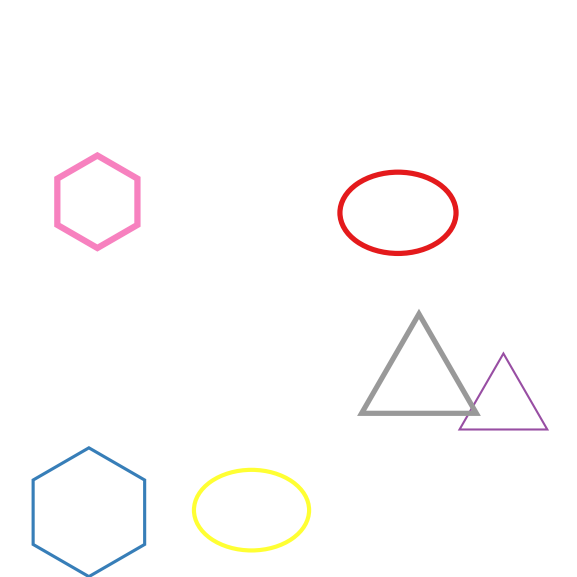[{"shape": "oval", "thickness": 2.5, "radius": 0.5, "center": [0.689, 0.631]}, {"shape": "hexagon", "thickness": 1.5, "radius": 0.56, "center": [0.154, 0.112]}, {"shape": "triangle", "thickness": 1, "radius": 0.44, "center": [0.872, 0.299]}, {"shape": "oval", "thickness": 2, "radius": 0.5, "center": [0.436, 0.116]}, {"shape": "hexagon", "thickness": 3, "radius": 0.4, "center": [0.169, 0.65]}, {"shape": "triangle", "thickness": 2.5, "radius": 0.57, "center": [0.725, 0.341]}]